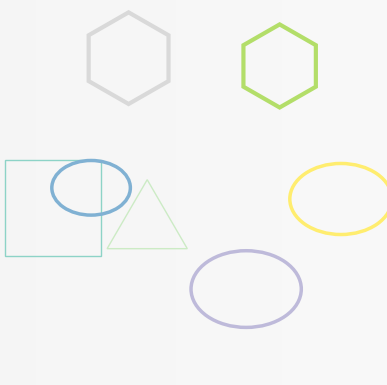[{"shape": "square", "thickness": 1, "radius": 0.62, "center": [0.138, 0.46]}, {"shape": "oval", "thickness": 2.5, "radius": 0.71, "center": [0.635, 0.249]}, {"shape": "oval", "thickness": 2.5, "radius": 0.51, "center": [0.235, 0.512]}, {"shape": "hexagon", "thickness": 3, "radius": 0.54, "center": [0.722, 0.829]}, {"shape": "hexagon", "thickness": 3, "radius": 0.59, "center": [0.332, 0.849]}, {"shape": "triangle", "thickness": 1, "radius": 0.6, "center": [0.38, 0.414]}, {"shape": "oval", "thickness": 2.5, "radius": 0.66, "center": [0.88, 0.483]}]